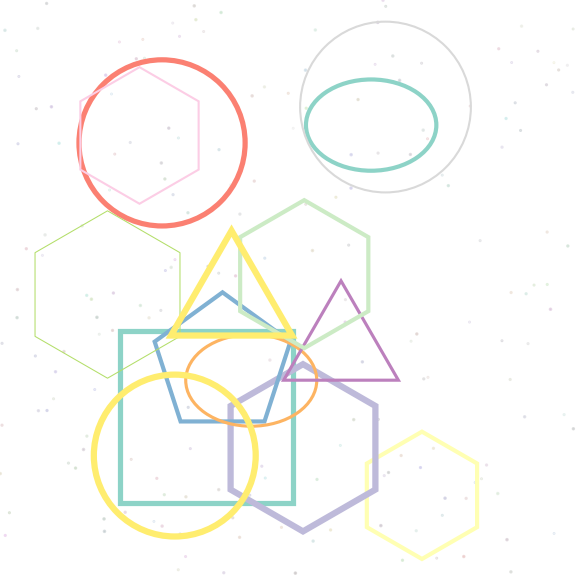[{"shape": "oval", "thickness": 2, "radius": 0.56, "center": [0.643, 0.783]}, {"shape": "square", "thickness": 2.5, "radius": 0.75, "center": [0.358, 0.277]}, {"shape": "hexagon", "thickness": 2, "radius": 0.55, "center": [0.731, 0.141]}, {"shape": "hexagon", "thickness": 3, "radius": 0.72, "center": [0.525, 0.224]}, {"shape": "circle", "thickness": 2.5, "radius": 0.72, "center": [0.281, 0.752]}, {"shape": "pentagon", "thickness": 2, "radius": 0.62, "center": [0.385, 0.369]}, {"shape": "oval", "thickness": 1.5, "radius": 0.57, "center": [0.435, 0.341]}, {"shape": "hexagon", "thickness": 0.5, "radius": 0.72, "center": [0.186, 0.489]}, {"shape": "hexagon", "thickness": 1, "radius": 0.59, "center": [0.242, 0.765]}, {"shape": "circle", "thickness": 1, "radius": 0.74, "center": [0.668, 0.814]}, {"shape": "triangle", "thickness": 1.5, "radius": 0.57, "center": [0.591, 0.398]}, {"shape": "hexagon", "thickness": 2, "radius": 0.64, "center": [0.527, 0.524]}, {"shape": "circle", "thickness": 3, "radius": 0.7, "center": [0.303, 0.21]}, {"shape": "triangle", "thickness": 3, "radius": 0.61, "center": [0.401, 0.479]}]